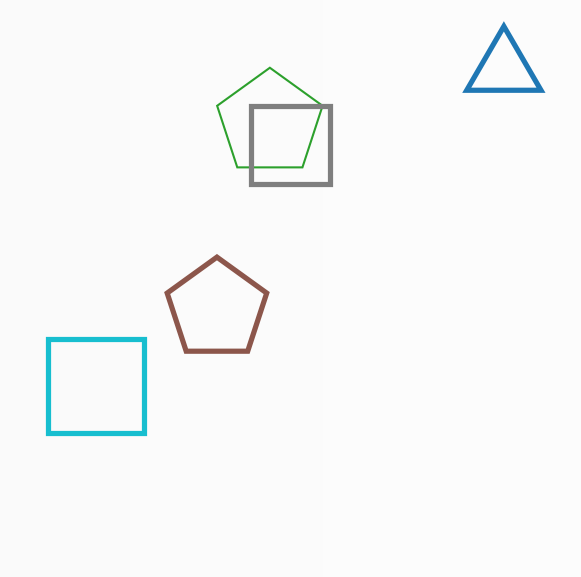[{"shape": "triangle", "thickness": 2.5, "radius": 0.37, "center": [0.867, 0.88]}, {"shape": "pentagon", "thickness": 1, "radius": 0.48, "center": [0.464, 0.786]}, {"shape": "pentagon", "thickness": 2.5, "radius": 0.45, "center": [0.373, 0.464]}, {"shape": "square", "thickness": 2.5, "radius": 0.34, "center": [0.499, 0.748]}, {"shape": "square", "thickness": 2.5, "radius": 0.41, "center": [0.165, 0.331]}]